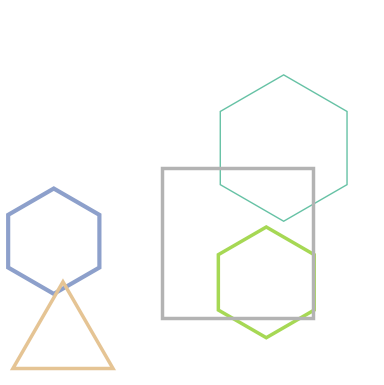[{"shape": "hexagon", "thickness": 1, "radius": 0.95, "center": [0.737, 0.615]}, {"shape": "hexagon", "thickness": 3, "radius": 0.68, "center": [0.14, 0.374]}, {"shape": "hexagon", "thickness": 2.5, "radius": 0.72, "center": [0.692, 0.267]}, {"shape": "triangle", "thickness": 2.5, "radius": 0.75, "center": [0.164, 0.118]}, {"shape": "square", "thickness": 2.5, "radius": 0.98, "center": [0.617, 0.368]}]